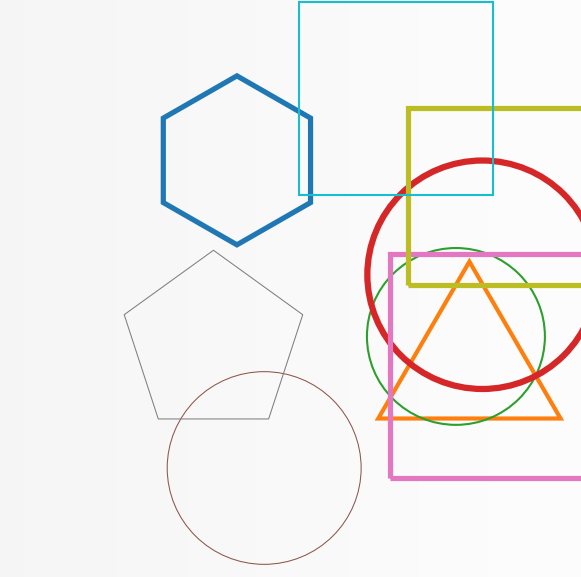[{"shape": "hexagon", "thickness": 2.5, "radius": 0.73, "center": [0.408, 0.721]}, {"shape": "triangle", "thickness": 2, "radius": 0.91, "center": [0.808, 0.365]}, {"shape": "circle", "thickness": 1, "radius": 0.77, "center": [0.784, 0.417]}, {"shape": "circle", "thickness": 3, "radius": 0.99, "center": [0.83, 0.523]}, {"shape": "circle", "thickness": 0.5, "radius": 0.83, "center": [0.454, 0.189]}, {"shape": "square", "thickness": 2.5, "radius": 0.97, "center": [0.866, 0.365]}, {"shape": "pentagon", "thickness": 0.5, "radius": 0.81, "center": [0.367, 0.404]}, {"shape": "square", "thickness": 2.5, "radius": 0.77, "center": [0.854, 0.659]}, {"shape": "square", "thickness": 1, "radius": 0.83, "center": [0.681, 0.829]}]